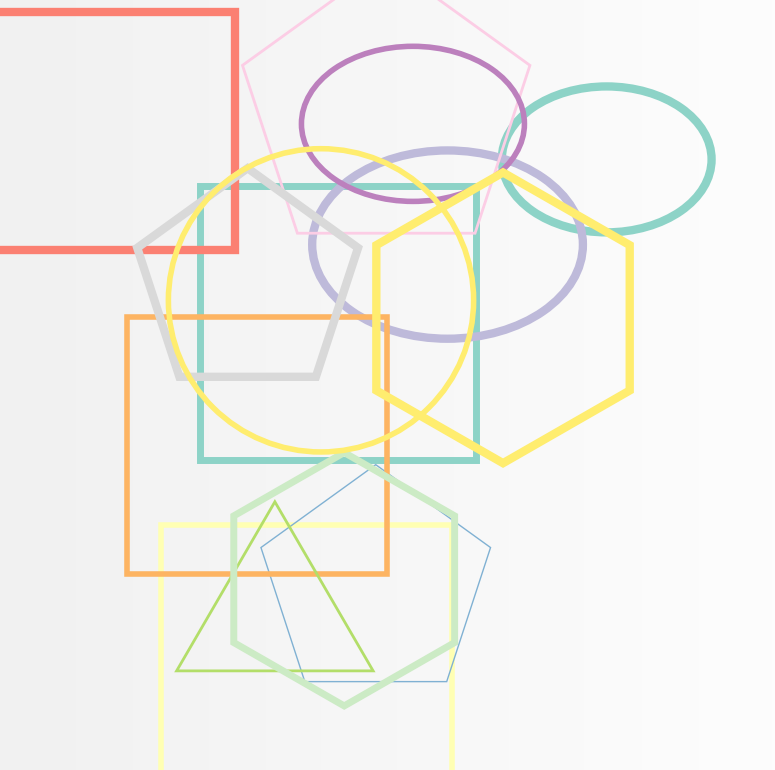[{"shape": "square", "thickness": 2.5, "radius": 0.89, "center": [0.436, 0.581]}, {"shape": "oval", "thickness": 3, "radius": 0.68, "center": [0.783, 0.793]}, {"shape": "square", "thickness": 2, "radius": 0.94, "center": [0.395, 0.131]}, {"shape": "oval", "thickness": 3, "radius": 0.87, "center": [0.577, 0.682]}, {"shape": "square", "thickness": 3, "radius": 0.77, "center": [0.149, 0.83]}, {"shape": "pentagon", "thickness": 0.5, "radius": 0.78, "center": [0.485, 0.241]}, {"shape": "square", "thickness": 2, "radius": 0.84, "center": [0.332, 0.421]}, {"shape": "triangle", "thickness": 1, "radius": 0.73, "center": [0.355, 0.202]}, {"shape": "pentagon", "thickness": 1, "radius": 0.97, "center": [0.498, 0.855]}, {"shape": "pentagon", "thickness": 3, "radius": 0.75, "center": [0.32, 0.632]}, {"shape": "oval", "thickness": 2, "radius": 0.72, "center": [0.533, 0.839]}, {"shape": "hexagon", "thickness": 2.5, "radius": 0.82, "center": [0.444, 0.248]}, {"shape": "circle", "thickness": 2, "radius": 0.98, "center": [0.414, 0.61]}, {"shape": "hexagon", "thickness": 3, "radius": 0.94, "center": [0.649, 0.587]}]